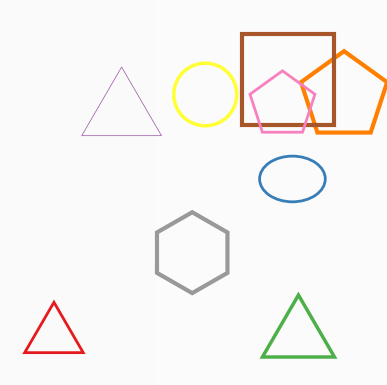[{"shape": "triangle", "thickness": 2, "radius": 0.44, "center": [0.139, 0.128]}, {"shape": "oval", "thickness": 2, "radius": 0.42, "center": [0.755, 0.535]}, {"shape": "triangle", "thickness": 2.5, "radius": 0.54, "center": [0.77, 0.126]}, {"shape": "triangle", "thickness": 0.5, "radius": 0.59, "center": [0.314, 0.707]}, {"shape": "pentagon", "thickness": 3, "radius": 0.58, "center": [0.888, 0.75]}, {"shape": "circle", "thickness": 2.5, "radius": 0.41, "center": [0.53, 0.755]}, {"shape": "square", "thickness": 3, "radius": 0.59, "center": [0.743, 0.794]}, {"shape": "pentagon", "thickness": 2, "radius": 0.44, "center": [0.729, 0.728]}, {"shape": "hexagon", "thickness": 3, "radius": 0.53, "center": [0.496, 0.344]}]